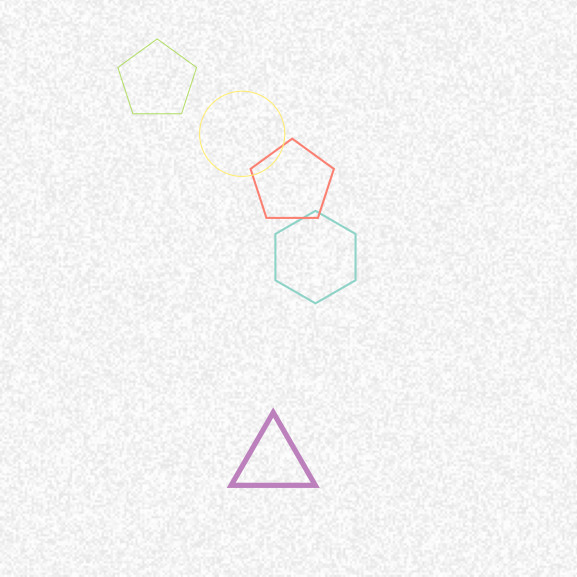[{"shape": "hexagon", "thickness": 1, "radius": 0.4, "center": [0.546, 0.554]}, {"shape": "pentagon", "thickness": 1, "radius": 0.38, "center": [0.506, 0.683]}, {"shape": "pentagon", "thickness": 0.5, "radius": 0.36, "center": [0.272, 0.86]}, {"shape": "triangle", "thickness": 2.5, "radius": 0.42, "center": [0.473, 0.201]}, {"shape": "circle", "thickness": 0.5, "radius": 0.37, "center": [0.419, 0.767]}]